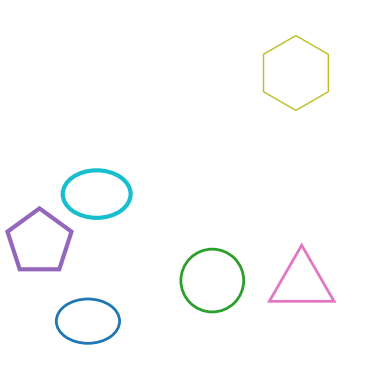[{"shape": "oval", "thickness": 2, "radius": 0.41, "center": [0.228, 0.166]}, {"shape": "circle", "thickness": 2, "radius": 0.41, "center": [0.551, 0.271]}, {"shape": "pentagon", "thickness": 3, "radius": 0.44, "center": [0.103, 0.371]}, {"shape": "triangle", "thickness": 2, "radius": 0.49, "center": [0.784, 0.266]}, {"shape": "hexagon", "thickness": 1, "radius": 0.49, "center": [0.769, 0.81]}, {"shape": "oval", "thickness": 3, "radius": 0.44, "center": [0.251, 0.496]}]